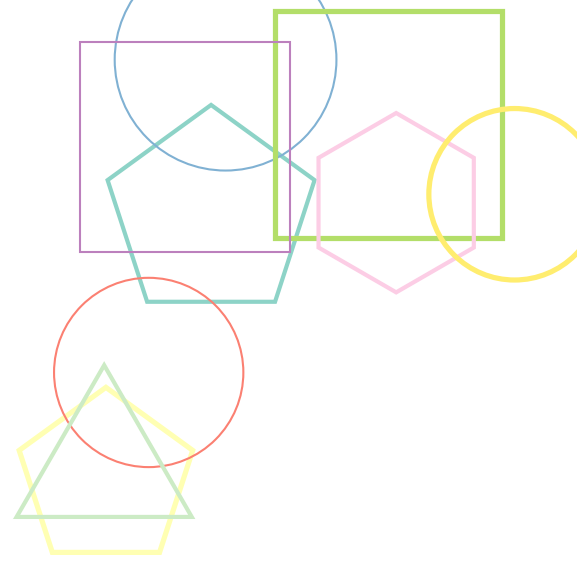[{"shape": "pentagon", "thickness": 2, "radius": 0.94, "center": [0.366, 0.629]}, {"shape": "pentagon", "thickness": 2.5, "radius": 0.79, "center": [0.183, 0.17]}, {"shape": "circle", "thickness": 1, "radius": 0.82, "center": [0.257, 0.354]}, {"shape": "circle", "thickness": 1, "radius": 0.96, "center": [0.391, 0.896]}, {"shape": "square", "thickness": 2.5, "radius": 0.98, "center": [0.673, 0.784]}, {"shape": "hexagon", "thickness": 2, "radius": 0.78, "center": [0.686, 0.648]}, {"shape": "square", "thickness": 1, "radius": 0.91, "center": [0.321, 0.745]}, {"shape": "triangle", "thickness": 2, "radius": 0.88, "center": [0.18, 0.192]}, {"shape": "circle", "thickness": 2.5, "radius": 0.74, "center": [0.891, 0.663]}]